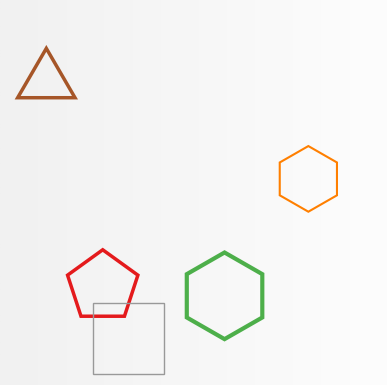[{"shape": "pentagon", "thickness": 2.5, "radius": 0.48, "center": [0.265, 0.256]}, {"shape": "hexagon", "thickness": 3, "radius": 0.56, "center": [0.579, 0.232]}, {"shape": "hexagon", "thickness": 1.5, "radius": 0.43, "center": [0.796, 0.535]}, {"shape": "triangle", "thickness": 2.5, "radius": 0.43, "center": [0.12, 0.789]}, {"shape": "square", "thickness": 1, "radius": 0.46, "center": [0.33, 0.121]}]